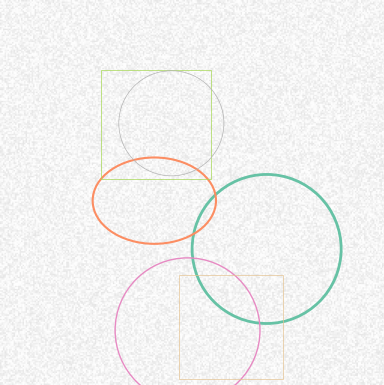[{"shape": "circle", "thickness": 2, "radius": 0.97, "center": [0.693, 0.353]}, {"shape": "oval", "thickness": 1.5, "radius": 0.8, "center": [0.401, 0.479]}, {"shape": "circle", "thickness": 1, "radius": 0.94, "center": [0.487, 0.142]}, {"shape": "square", "thickness": 0.5, "radius": 0.71, "center": [0.406, 0.676]}, {"shape": "square", "thickness": 0.5, "radius": 0.68, "center": [0.6, 0.15]}, {"shape": "circle", "thickness": 0.5, "radius": 0.68, "center": [0.445, 0.68]}]